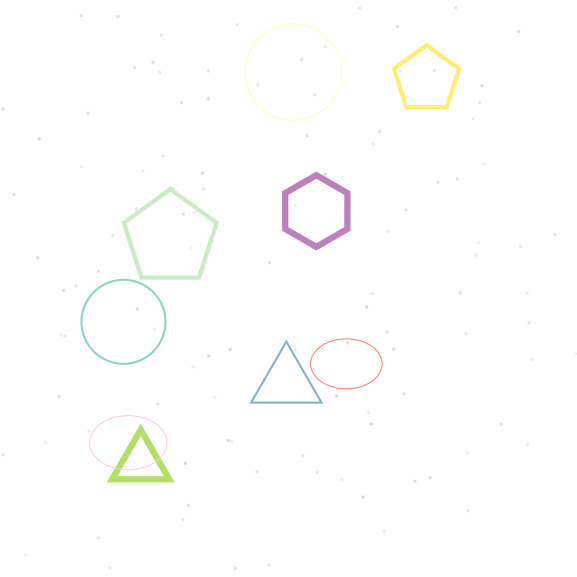[{"shape": "circle", "thickness": 1, "radius": 0.36, "center": [0.214, 0.442]}, {"shape": "circle", "thickness": 0.5, "radius": 0.42, "center": [0.508, 0.874]}, {"shape": "oval", "thickness": 0.5, "radius": 0.31, "center": [0.6, 0.369]}, {"shape": "triangle", "thickness": 1, "radius": 0.35, "center": [0.496, 0.337]}, {"shape": "triangle", "thickness": 3, "radius": 0.29, "center": [0.244, 0.198]}, {"shape": "oval", "thickness": 0.5, "radius": 0.33, "center": [0.222, 0.233]}, {"shape": "hexagon", "thickness": 3, "radius": 0.31, "center": [0.548, 0.634]}, {"shape": "pentagon", "thickness": 2, "radius": 0.42, "center": [0.295, 0.587]}, {"shape": "pentagon", "thickness": 2, "radius": 0.3, "center": [0.739, 0.862]}]